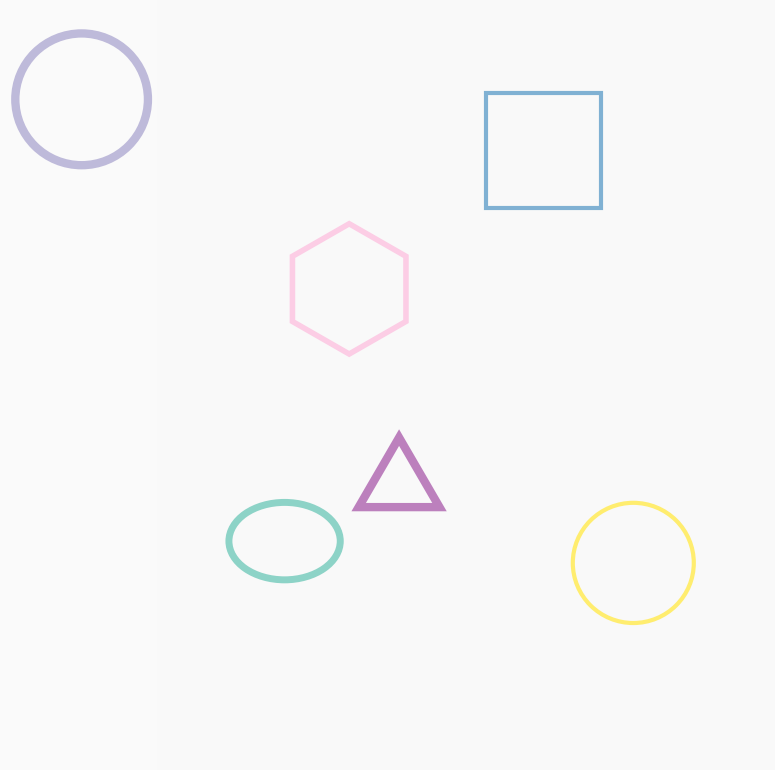[{"shape": "oval", "thickness": 2.5, "radius": 0.36, "center": [0.367, 0.297]}, {"shape": "circle", "thickness": 3, "radius": 0.43, "center": [0.105, 0.871]}, {"shape": "square", "thickness": 1.5, "radius": 0.37, "center": [0.701, 0.805]}, {"shape": "hexagon", "thickness": 2, "radius": 0.42, "center": [0.451, 0.625]}, {"shape": "triangle", "thickness": 3, "radius": 0.3, "center": [0.515, 0.372]}, {"shape": "circle", "thickness": 1.5, "radius": 0.39, "center": [0.817, 0.269]}]